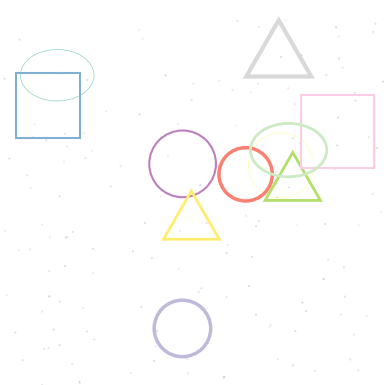[{"shape": "oval", "thickness": 0.5, "radius": 0.48, "center": [0.149, 0.805]}, {"shape": "circle", "thickness": 0.5, "radius": 0.42, "center": [0.73, 0.57]}, {"shape": "circle", "thickness": 2.5, "radius": 0.37, "center": [0.474, 0.147]}, {"shape": "circle", "thickness": 2.5, "radius": 0.35, "center": [0.638, 0.547]}, {"shape": "square", "thickness": 1.5, "radius": 0.42, "center": [0.125, 0.726]}, {"shape": "triangle", "thickness": 2, "radius": 0.41, "center": [0.76, 0.521]}, {"shape": "square", "thickness": 1.5, "radius": 0.47, "center": [0.878, 0.659]}, {"shape": "triangle", "thickness": 3, "radius": 0.49, "center": [0.724, 0.85]}, {"shape": "circle", "thickness": 1.5, "radius": 0.43, "center": [0.474, 0.574]}, {"shape": "oval", "thickness": 2, "radius": 0.5, "center": [0.75, 0.61]}, {"shape": "triangle", "thickness": 2, "radius": 0.42, "center": [0.497, 0.42]}]